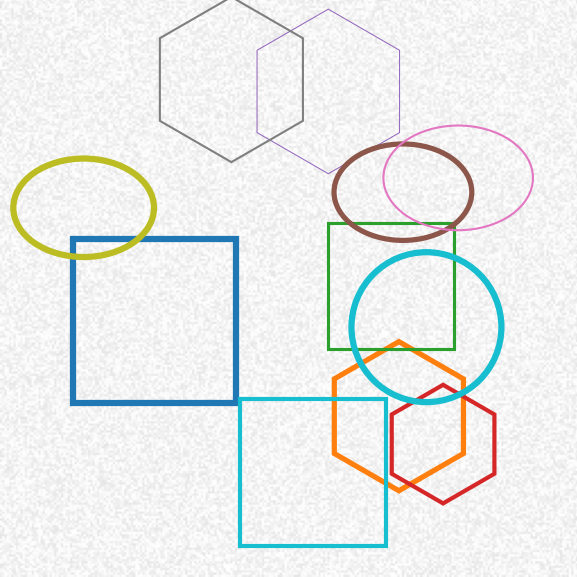[{"shape": "square", "thickness": 3, "radius": 0.71, "center": [0.268, 0.444]}, {"shape": "hexagon", "thickness": 2.5, "radius": 0.65, "center": [0.691, 0.278]}, {"shape": "square", "thickness": 1.5, "radius": 0.55, "center": [0.676, 0.505]}, {"shape": "hexagon", "thickness": 2, "radius": 0.51, "center": [0.767, 0.23]}, {"shape": "hexagon", "thickness": 0.5, "radius": 0.71, "center": [0.568, 0.841]}, {"shape": "oval", "thickness": 2.5, "radius": 0.6, "center": [0.698, 0.666]}, {"shape": "oval", "thickness": 1, "radius": 0.65, "center": [0.793, 0.691]}, {"shape": "hexagon", "thickness": 1, "radius": 0.72, "center": [0.401, 0.861]}, {"shape": "oval", "thickness": 3, "radius": 0.61, "center": [0.145, 0.639]}, {"shape": "circle", "thickness": 3, "radius": 0.65, "center": [0.738, 0.433]}, {"shape": "square", "thickness": 2, "radius": 0.63, "center": [0.542, 0.181]}]